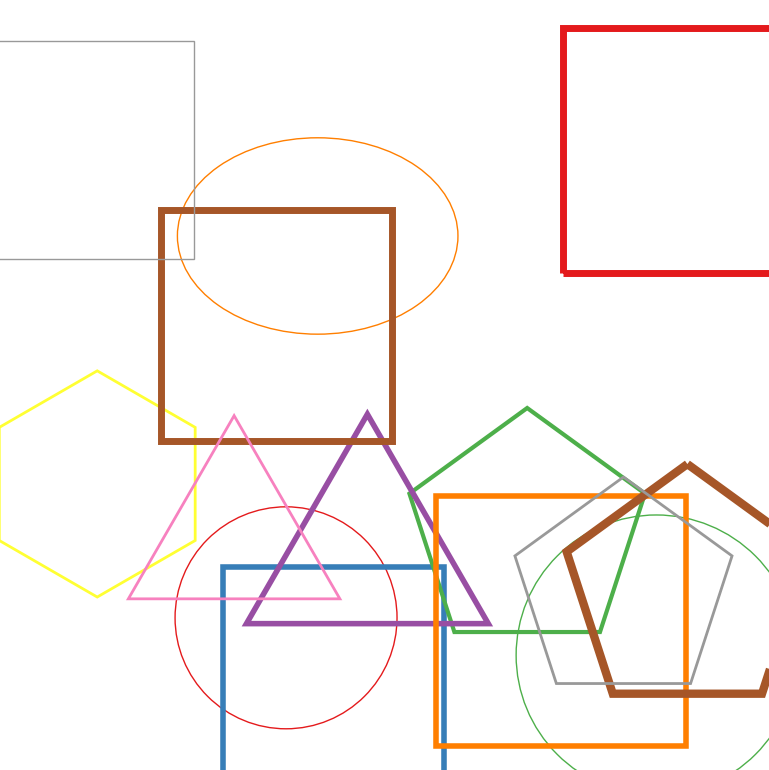[{"shape": "square", "thickness": 2.5, "radius": 0.8, "center": [0.891, 0.804]}, {"shape": "circle", "thickness": 0.5, "radius": 0.72, "center": [0.371, 0.198]}, {"shape": "square", "thickness": 2, "radius": 0.72, "center": [0.433, 0.12]}, {"shape": "pentagon", "thickness": 1.5, "radius": 0.8, "center": [0.685, 0.309]}, {"shape": "circle", "thickness": 0.5, "radius": 0.91, "center": [0.852, 0.149]}, {"shape": "triangle", "thickness": 2, "radius": 0.91, "center": [0.477, 0.281]}, {"shape": "oval", "thickness": 0.5, "radius": 0.91, "center": [0.413, 0.694]}, {"shape": "square", "thickness": 2, "radius": 0.81, "center": [0.729, 0.194]}, {"shape": "hexagon", "thickness": 1, "radius": 0.73, "center": [0.126, 0.372]}, {"shape": "pentagon", "thickness": 3, "radius": 0.82, "center": [0.893, 0.232]}, {"shape": "square", "thickness": 2.5, "radius": 0.75, "center": [0.359, 0.577]}, {"shape": "triangle", "thickness": 1, "radius": 0.79, "center": [0.304, 0.302]}, {"shape": "pentagon", "thickness": 1, "radius": 0.74, "center": [0.81, 0.232]}, {"shape": "square", "thickness": 0.5, "radius": 0.71, "center": [0.11, 0.805]}]